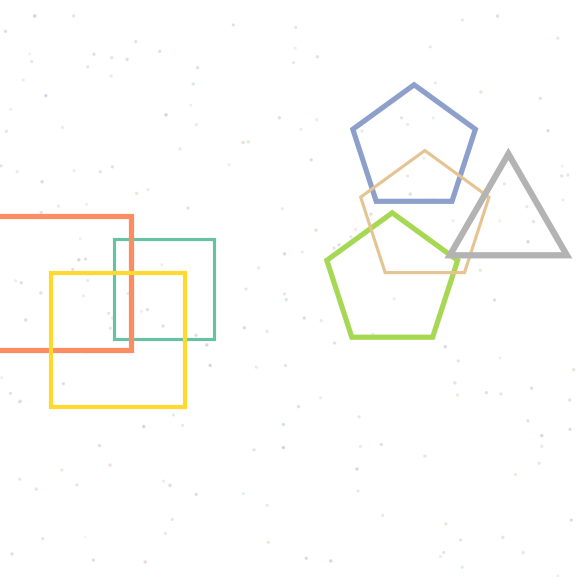[{"shape": "square", "thickness": 1.5, "radius": 0.43, "center": [0.284, 0.498]}, {"shape": "square", "thickness": 2.5, "radius": 0.58, "center": [0.11, 0.509]}, {"shape": "pentagon", "thickness": 2.5, "radius": 0.56, "center": [0.717, 0.741]}, {"shape": "pentagon", "thickness": 2.5, "radius": 0.6, "center": [0.679, 0.512]}, {"shape": "square", "thickness": 2, "radius": 0.58, "center": [0.204, 0.41]}, {"shape": "pentagon", "thickness": 1.5, "radius": 0.58, "center": [0.736, 0.622]}, {"shape": "triangle", "thickness": 3, "radius": 0.59, "center": [0.88, 0.616]}]